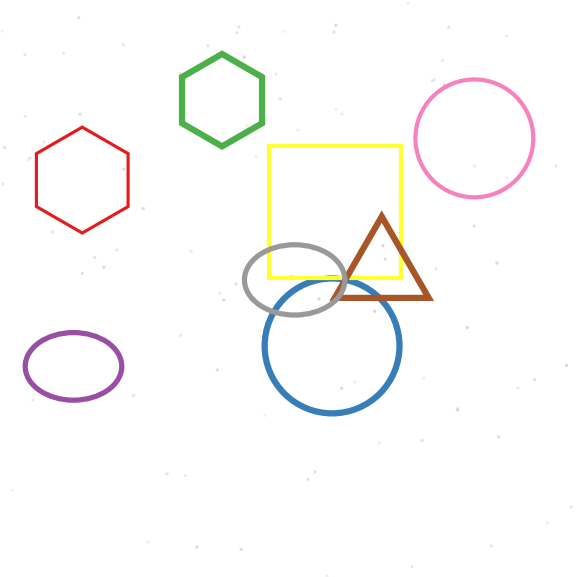[{"shape": "hexagon", "thickness": 1.5, "radius": 0.46, "center": [0.142, 0.687]}, {"shape": "circle", "thickness": 3, "radius": 0.58, "center": [0.575, 0.4]}, {"shape": "hexagon", "thickness": 3, "radius": 0.4, "center": [0.384, 0.826]}, {"shape": "oval", "thickness": 2.5, "radius": 0.42, "center": [0.127, 0.365]}, {"shape": "square", "thickness": 2, "radius": 0.57, "center": [0.58, 0.632]}, {"shape": "triangle", "thickness": 3, "radius": 0.47, "center": [0.661, 0.53]}, {"shape": "circle", "thickness": 2, "radius": 0.51, "center": [0.821, 0.76]}, {"shape": "oval", "thickness": 2.5, "radius": 0.43, "center": [0.51, 0.514]}]